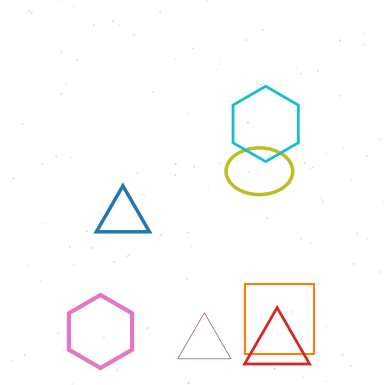[{"shape": "triangle", "thickness": 2.5, "radius": 0.4, "center": [0.319, 0.438]}, {"shape": "square", "thickness": 1.5, "radius": 0.45, "center": [0.726, 0.172]}, {"shape": "triangle", "thickness": 2, "radius": 0.49, "center": [0.72, 0.103]}, {"shape": "triangle", "thickness": 0.5, "radius": 0.4, "center": [0.531, 0.108]}, {"shape": "hexagon", "thickness": 3, "radius": 0.47, "center": [0.261, 0.139]}, {"shape": "oval", "thickness": 2.5, "radius": 0.43, "center": [0.674, 0.555]}, {"shape": "hexagon", "thickness": 2, "radius": 0.49, "center": [0.69, 0.678]}]